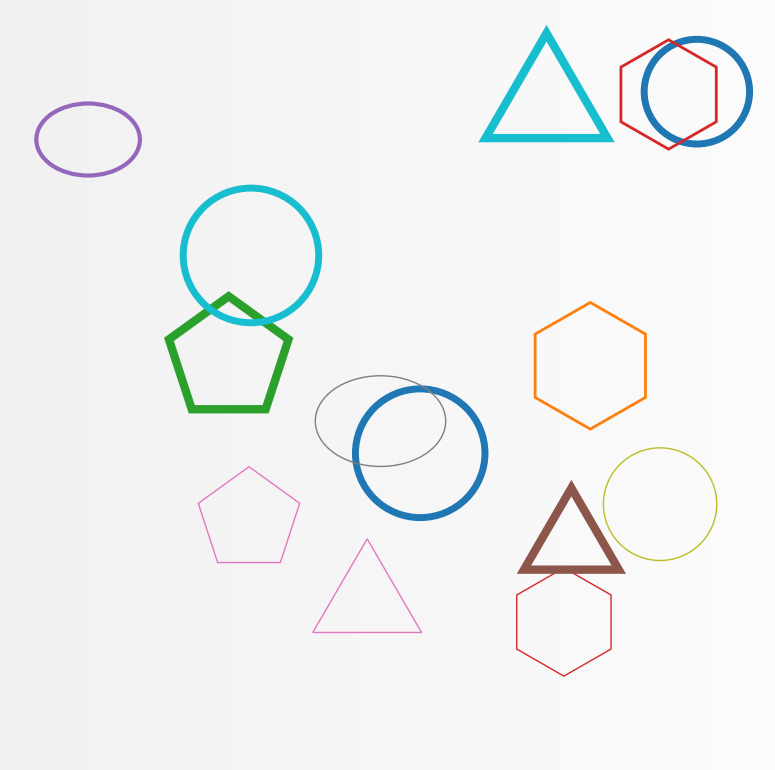[{"shape": "circle", "thickness": 2.5, "radius": 0.42, "center": [0.542, 0.411]}, {"shape": "circle", "thickness": 2.5, "radius": 0.34, "center": [0.899, 0.881]}, {"shape": "hexagon", "thickness": 1, "radius": 0.41, "center": [0.762, 0.525]}, {"shape": "pentagon", "thickness": 3, "radius": 0.41, "center": [0.295, 0.534]}, {"shape": "hexagon", "thickness": 0.5, "radius": 0.35, "center": [0.728, 0.192]}, {"shape": "hexagon", "thickness": 1, "radius": 0.36, "center": [0.863, 0.877]}, {"shape": "oval", "thickness": 1.5, "radius": 0.33, "center": [0.114, 0.819]}, {"shape": "triangle", "thickness": 3, "radius": 0.35, "center": [0.737, 0.296]}, {"shape": "pentagon", "thickness": 0.5, "radius": 0.34, "center": [0.321, 0.325]}, {"shape": "triangle", "thickness": 0.5, "radius": 0.41, "center": [0.474, 0.219]}, {"shape": "oval", "thickness": 0.5, "radius": 0.42, "center": [0.491, 0.453]}, {"shape": "circle", "thickness": 0.5, "radius": 0.37, "center": [0.852, 0.345]}, {"shape": "circle", "thickness": 2.5, "radius": 0.44, "center": [0.324, 0.668]}, {"shape": "triangle", "thickness": 3, "radius": 0.45, "center": [0.705, 0.866]}]